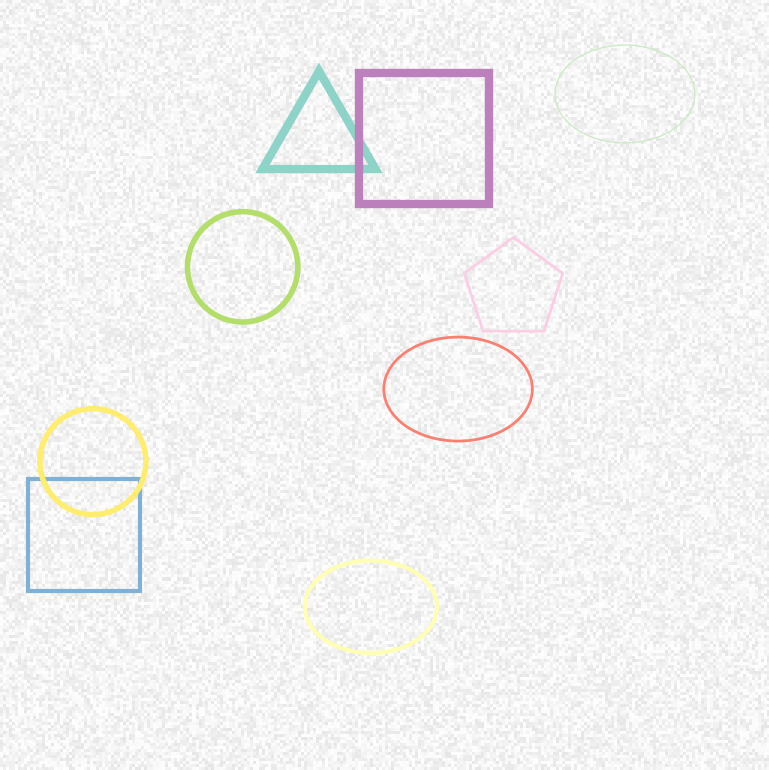[{"shape": "triangle", "thickness": 3, "radius": 0.42, "center": [0.414, 0.823]}, {"shape": "oval", "thickness": 1.5, "radius": 0.43, "center": [0.482, 0.212]}, {"shape": "oval", "thickness": 1, "radius": 0.48, "center": [0.595, 0.495]}, {"shape": "square", "thickness": 1.5, "radius": 0.36, "center": [0.109, 0.305]}, {"shape": "circle", "thickness": 2, "radius": 0.36, "center": [0.315, 0.653]}, {"shape": "pentagon", "thickness": 1, "radius": 0.34, "center": [0.667, 0.624]}, {"shape": "square", "thickness": 3, "radius": 0.42, "center": [0.55, 0.82]}, {"shape": "oval", "thickness": 0.5, "radius": 0.45, "center": [0.812, 0.878]}, {"shape": "circle", "thickness": 2, "radius": 0.34, "center": [0.121, 0.401]}]